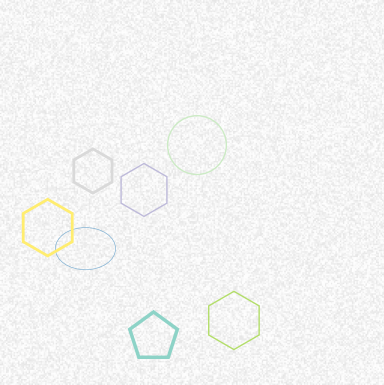[{"shape": "pentagon", "thickness": 2.5, "radius": 0.33, "center": [0.399, 0.125]}, {"shape": "hexagon", "thickness": 1, "radius": 0.34, "center": [0.374, 0.507]}, {"shape": "oval", "thickness": 0.5, "radius": 0.39, "center": [0.222, 0.354]}, {"shape": "hexagon", "thickness": 1, "radius": 0.38, "center": [0.608, 0.168]}, {"shape": "hexagon", "thickness": 2, "radius": 0.29, "center": [0.241, 0.556]}, {"shape": "circle", "thickness": 1, "radius": 0.38, "center": [0.512, 0.623]}, {"shape": "hexagon", "thickness": 2, "radius": 0.37, "center": [0.124, 0.409]}]